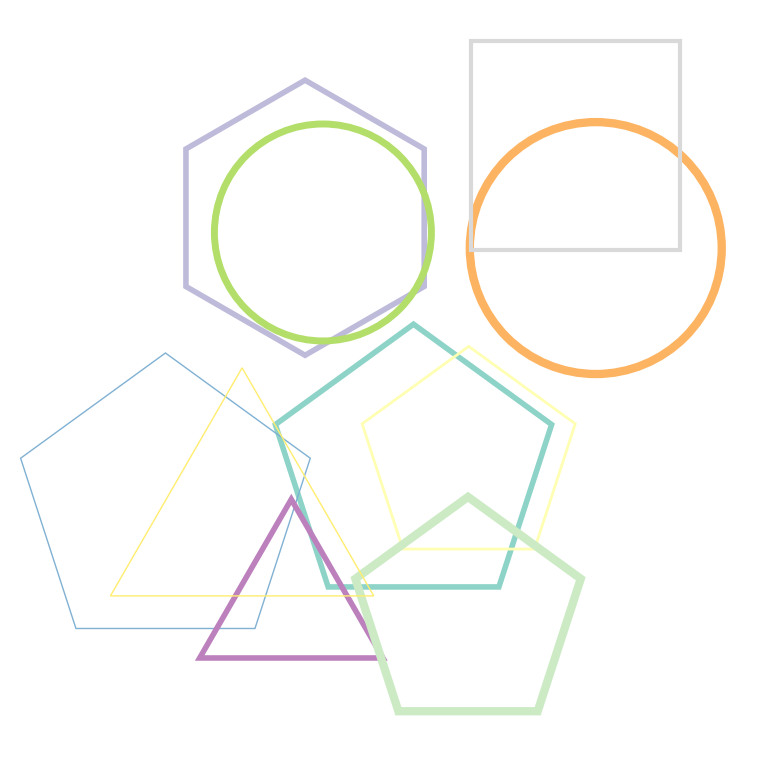[{"shape": "pentagon", "thickness": 2, "radius": 0.94, "center": [0.537, 0.39]}, {"shape": "pentagon", "thickness": 1, "radius": 0.73, "center": [0.609, 0.405]}, {"shape": "hexagon", "thickness": 2, "radius": 0.89, "center": [0.396, 0.717]}, {"shape": "pentagon", "thickness": 0.5, "radius": 0.99, "center": [0.215, 0.344]}, {"shape": "circle", "thickness": 3, "radius": 0.82, "center": [0.774, 0.678]}, {"shape": "circle", "thickness": 2.5, "radius": 0.7, "center": [0.419, 0.698]}, {"shape": "square", "thickness": 1.5, "radius": 0.68, "center": [0.747, 0.811]}, {"shape": "triangle", "thickness": 2, "radius": 0.69, "center": [0.378, 0.214]}, {"shape": "pentagon", "thickness": 3, "radius": 0.77, "center": [0.608, 0.201]}, {"shape": "triangle", "thickness": 0.5, "radius": 0.99, "center": [0.314, 0.325]}]